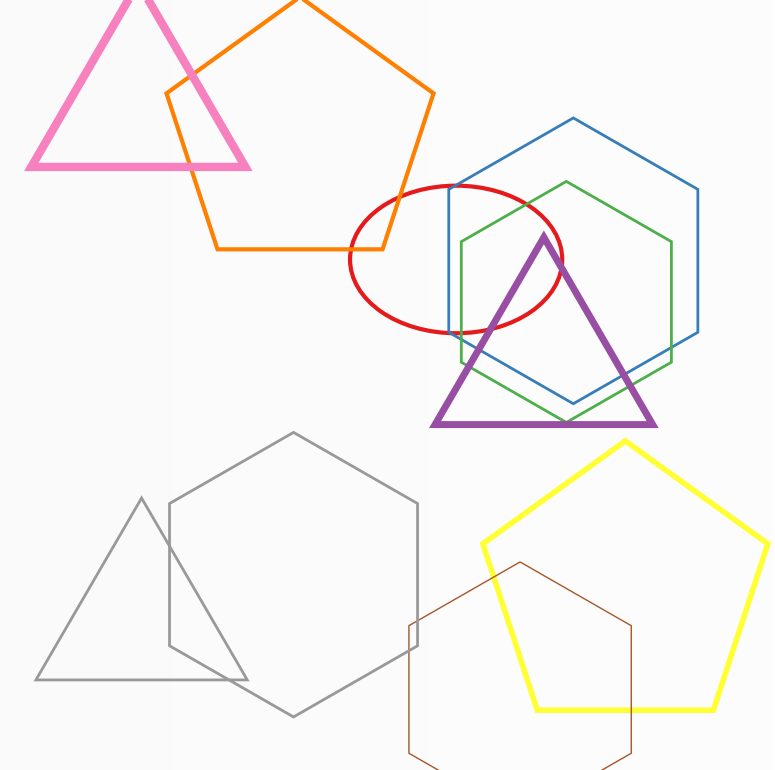[{"shape": "oval", "thickness": 1.5, "radius": 0.68, "center": [0.589, 0.663]}, {"shape": "hexagon", "thickness": 1, "radius": 0.93, "center": [0.74, 0.661]}, {"shape": "hexagon", "thickness": 1, "radius": 0.78, "center": [0.731, 0.608]}, {"shape": "triangle", "thickness": 2.5, "radius": 0.81, "center": [0.702, 0.53]}, {"shape": "pentagon", "thickness": 1.5, "radius": 0.91, "center": [0.387, 0.823]}, {"shape": "pentagon", "thickness": 2, "radius": 0.97, "center": [0.807, 0.234]}, {"shape": "hexagon", "thickness": 0.5, "radius": 0.83, "center": [0.671, 0.105]}, {"shape": "triangle", "thickness": 3, "radius": 0.8, "center": [0.178, 0.863]}, {"shape": "hexagon", "thickness": 1, "radius": 0.92, "center": [0.379, 0.254]}, {"shape": "triangle", "thickness": 1, "radius": 0.79, "center": [0.183, 0.196]}]